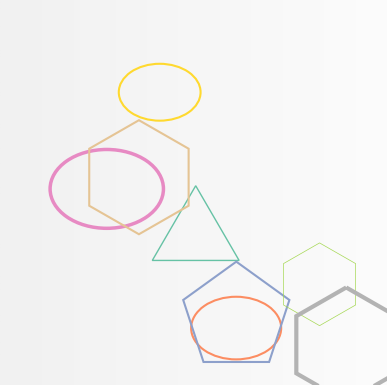[{"shape": "triangle", "thickness": 1, "radius": 0.65, "center": [0.505, 0.388]}, {"shape": "oval", "thickness": 1.5, "radius": 0.58, "center": [0.609, 0.148]}, {"shape": "pentagon", "thickness": 1.5, "radius": 0.72, "center": [0.61, 0.176]}, {"shape": "oval", "thickness": 2.5, "radius": 0.73, "center": [0.276, 0.509]}, {"shape": "hexagon", "thickness": 0.5, "radius": 0.54, "center": [0.825, 0.262]}, {"shape": "oval", "thickness": 1.5, "radius": 0.53, "center": [0.412, 0.76]}, {"shape": "hexagon", "thickness": 1.5, "radius": 0.74, "center": [0.359, 0.54]}, {"shape": "hexagon", "thickness": 3, "radius": 0.74, "center": [0.893, 0.105]}]